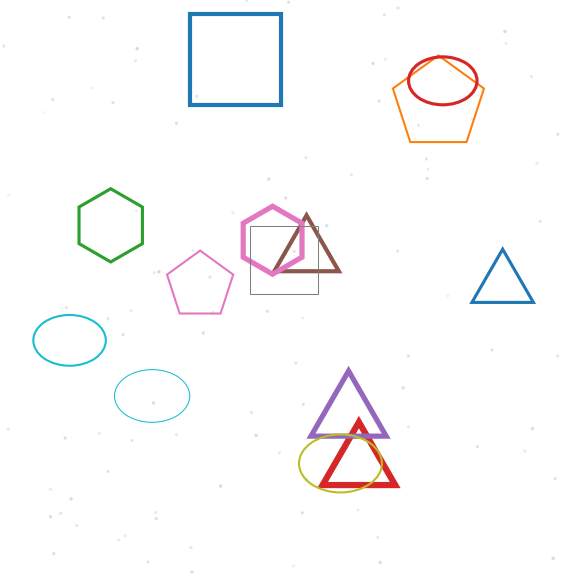[{"shape": "triangle", "thickness": 1.5, "radius": 0.31, "center": [0.87, 0.506]}, {"shape": "square", "thickness": 2, "radius": 0.4, "center": [0.408, 0.896]}, {"shape": "pentagon", "thickness": 1, "radius": 0.41, "center": [0.759, 0.82]}, {"shape": "hexagon", "thickness": 1.5, "radius": 0.32, "center": [0.192, 0.609]}, {"shape": "oval", "thickness": 1.5, "radius": 0.3, "center": [0.767, 0.859]}, {"shape": "triangle", "thickness": 3, "radius": 0.36, "center": [0.621, 0.196]}, {"shape": "triangle", "thickness": 2.5, "radius": 0.38, "center": [0.604, 0.282]}, {"shape": "triangle", "thickness": 2, "radius": 0.32, "center": [0.531, 0.562]}, {"shape": "hexagon", "thickness": 2.5, "radius": 0.29, "center": [0.472, 0.583]}, {"shape": "pentagon", "thickness": 1, "radius": 0.3, "center": [0.347, 0.505]}, {"shape": "square", "thickness": 0.5, "radius": 0.3, "center": [0.492, 0.549]}, {"shape": "oval", "thickness": 1, "radius": 0.36, "center": [0.59, 0.197]}, {"shape": "oval", "thickness": 0.5, "radius": 0.33, "center": [0.263, 0.313]}, {"shape": "oval", "thickness": 1, "radius": 0.31, "center": [0.12, 0.41]}]